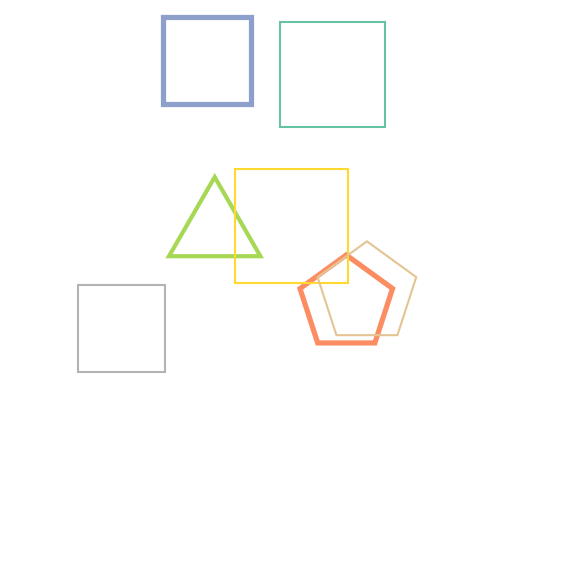[{"shape": "square", "thickness": 1, "radius": 0.45, "center": [0.576, 0.87]}, {"shape": "pentagon", "thickness": 2.5, "radius": 0.42, "center": [0.6, 0.473]}, {"shape": "square", "thickness": 2.5, "radius": 0.38, "center": [0.359, 0.895]}, {"shape": "triangle", "thickness": 2, "radius": 0.46, "center": [0.372, 0.601]}, {"shape": "square", "thickness": 1, "radius": 0.49, "center": [0.504, 0.608]}, {"shape": "pentagon", "thickness": 1, "radius": 0.45, "center": [0.635, 0.491]}, {"shape": "square", "thickness": 1, "radius": 0.38, "center": [0.21, 0.43]}]